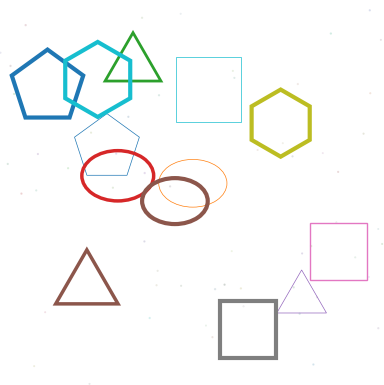[{"shape": "pentagon", "thickness": 0.5, "radius": 0.44, "center": [0.278, 0.616]}, {"shape": "pentagon", "thickness": 3, "radius": 0.49, "center": [0.123, 0.774]}, {"shape": "oval", "thickness": 0.5, "radius": 0.44, "center": [0.501, 0.524]}, {"shape": "triangle", "thickness": 2, "radius": 0.42, "center": [0.345, 0.831]}, {"shape": "oval", "thickness": 2.5, "radius": 0.47, "center": [0.306, 0.543]}, {"shape": "triangle", "thickness": 0.5, "radius": 0.37, "center": [0.783, 0.224]}, {"shape": "triangle", "thickness": 2.5, "radius": 0.47, "center": [0.226, 0.257]}, {"shape": "oval", "thickness": 3, "radius": 0.43, "center": [0.454, 0.478]}, {"shape": "square", "thickness": 1, "radius": 0.37, "center": [0.88, 0.347]}, {"shape": "square", "thickness": 3, "radius": 0.37, "center": [0.644, 0.144]}, {"shape": "hexagon", "thickness": 3, "radius": 0.44, "center": [0.729, 0.68]}, {"shape": "square", "thickness": 0.5, "radius": 0.42, "center": [0.541, 0.767]}, {"shape": "hexagon", "thickness": 3, "radius": 0.49, "center": [0.254, 0.794]}]